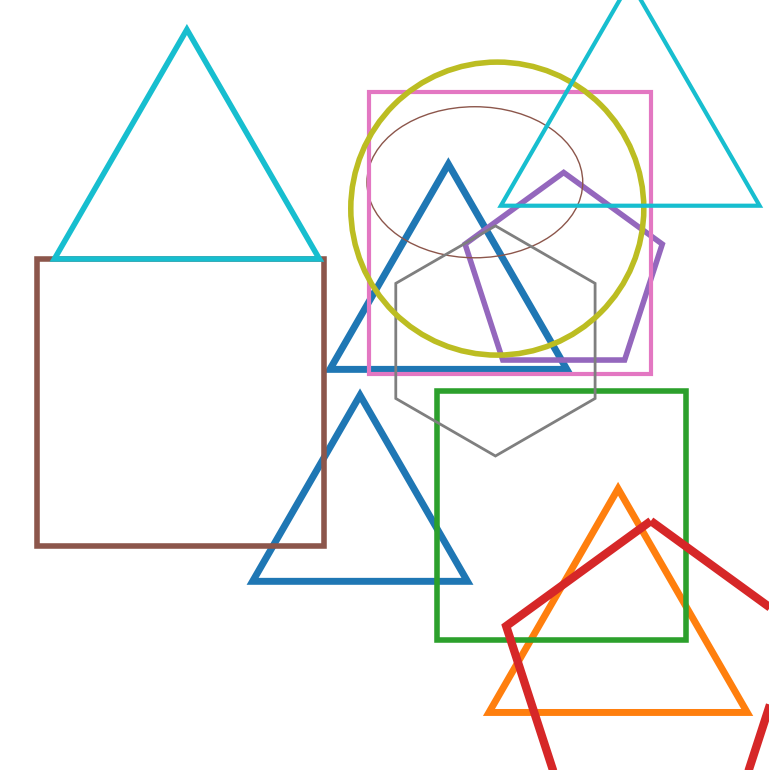[{"shape": "triangle", "thickness": 2.5, "radius": 0.81, "center": [0.468, 0.326]}, {"shape": "triangle", "thickness": 2.5, "radius": 0.89, "center": [0.582, 0.609]}, {"shape": "triangle", "thickness": 2.5, "radius": 0.97, "center": [0.803, 0.172]}, {"shape": "square", "thickness": 2, "radius": 0.81, "center": [0.73, 0.331]}, {"shape": "pentagon", "thickness": 3, "radius": 0.99, "center": [0.845, 0.126]}, {"shape": "pentagon", "thickness": 2, "radius": 0.67, "center": [0.732, 0.641]}, {"shape": "oval", "thickness": 0.5, "radius": 0.7, "center": [0.617, 0.763]}, {"shape": "square", "thickness": 2, "radius": 0.93, "center": [0.235, 0.477]}, {"shape": "square", "thickness": 1.5, "radius": 0.91, "center": [0.662, 0.698]}, {"shape": "hexagon", "thickness": 1, "radius": 0.75, "center": [0.643, 0.557]}, {"shape": "circle", "thickness": 2, "radius": 0.95, "center": [0.646, 0.729]}, {"shape": "triangle", "thickness": 1.5, "radius": 0.97, "center": [0.818, 0.83]}, {"shape": "triangle", "thickness": 2, "radius": 0.99, "center": [0.243, 0.763]}]